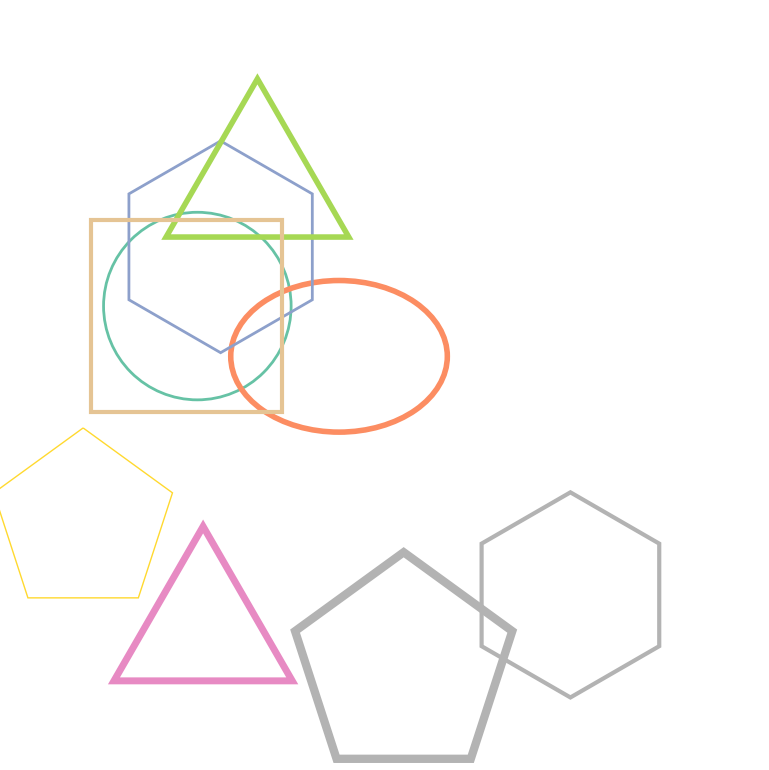[{"shape": "circle", "thickness": 1, "radius": 0.61, "center": [0.256, 0.603]}, {"shape": "oval", "thickness": 2, "radius": 0.7, "center": [0.44, 0.537]}, {"shape": "hexagon", "thickness": 1, "radius": 0.69, "center": [0.287, 0.679]}, {"shape": "triangle", "thickness": 2.5, "radius": 0.67, "center": [0.264, 0.183]}, {"shape": "triangle", "thickness": 2, "radius": 0.68, "center": [0.334, 0.761]}, {"shape": "pentagon", "thickness": 0.5, "radius": 0.61, "center": [0.108, 0.322]}, {"shape": "square", "thickness": 1.5, "radius": 0.62, "center": [0.242, 0.59]}, {"shape": "pentagon", "thickness": 3, "radius": 0.74, "center": [0.524, 0.135]}, {"shape": "hexagon", "thickness": 1.5, "radius": 0.67, "center": [0.741, 0.227]}]